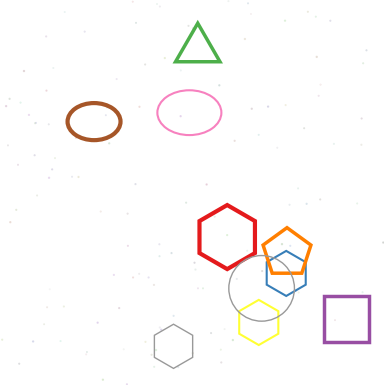[{"shape": "hexagon", "thickness": 3, "radius": 0.42, "center": [0.59, 0.384]}, {"shape": "hexagon", "thickness": 1.5, "radius": 0.29, "center": [0.743, 0.29]}, {"shape": "triangle", "thickness": 2.5, "radius": 0.33, "center": [0.514, 0.873]}, {"shape": "square", "thickness": 2.5, "radius": 0.29, "center": [0.9, 0.171]}, {"shape": "pentagon", "thickness": 2.5, "radius": 0.33, "center": [0.745, 0.343]}, {"shape": "hexagon", "thickness": 1.5, "radius": 0.29, "center": [0.672, 0.162]}, {"shape": "oval", "thickness": 3, "radius": 0.34, "center": [0.244, 0.684]}, {"shape": "oval", "thickness": 1.5, "radius": 0.42, "center": [0.492, 0.707]}, {"shape": "hexagon", "thickness": 1, "radius": 0.29, "center": [0.451, 0.1]}, {"shape": "circle", "thickness": 1, "radius": 0.43, "center": [0.68, 0.251]}]